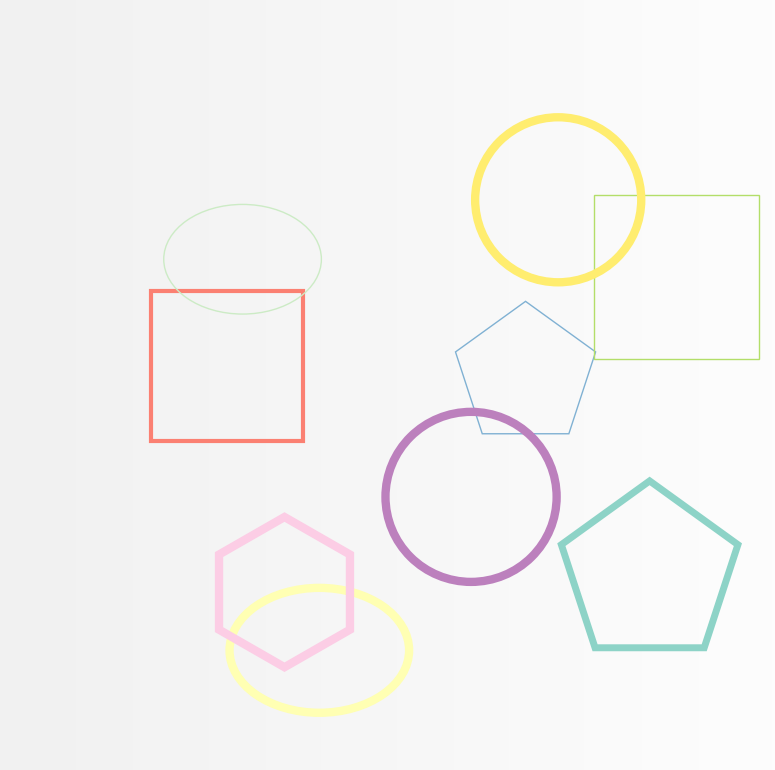[{"shape": "pentagon", "thickness": 2.5, "radius": 0.6, "center": [0.838, 0.256]}, {"shape": "oval", "thickness": 3, "radius": 0.58, "center": [0.412, 0.155]}, {"shape": "square", "thickness": 1.5, "radius": 0.49, "center": [0.293, 0.525]}, {"shape": "pentagon", "thickness": 0.5, "radius": 0.48, "center": [0.678, 0.514]}, {"shape": "square", "thickness": 0.5, "radius": 0.53, "center": [0.873, 0.64]}, {"shape": "hexagon", "thickness": 3, "radius": 0.49, "center": [0.367, 0.231]}, {"shape": "circle", "thickness": 3, "radius": 0.55, "center": [0.608, 0.355]}, {"shape": "oval", "thickness": 0.5, "radius": 0.51, "center": [0.313, 0.663]}, {"shape": "circle", "thickness": 3, "radius": 0.54, "center": [0.72, 0.741]}]